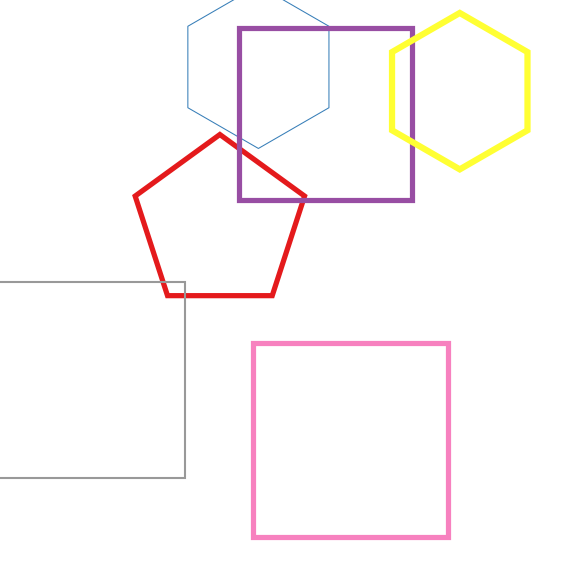[{"shape": "pentagon", "thickness": 2.5, "radius": 0.77, "center": [0.381, 0.612]}, {"shape": "hexagon", "thickness": 0.5, "radius": 0.71, "center": [0.447, 0.883]}, {"shape": "square", "thickness": 2.5, "radius": 0.75, "center": [0.563, 0.802]}, {"shape": "hexagon", "thickness": 3, "radius": 0.68, "center": [0.796, 0.841]}, {"shape": "square", "thickness": 2.5, "radius": 0.84, "center": [0.607, 0.237]}, {"shape": "square", "thickness": 1, "radius": 0.85, "center": [0.151, 0.341]}]